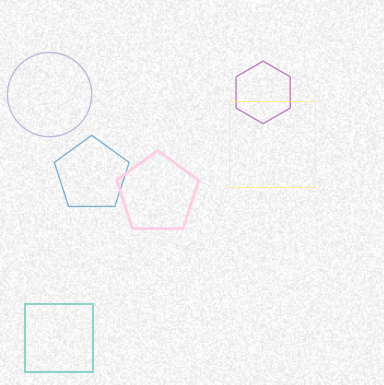[{"shape": "square", "thickness": 1.5, "radius": 0.44, "center": [0.152, 0.122]}, {"shape": "circle", "thickness": 1, "radius": 0.55, "center": [0.129, 0.754]}, {"shape": "pentagon", "thickness": 1, "radius": 0.51, "center": [0.238, 0.546]}, {"shape": "pentagon", "thickness": 2, "radius": 0.56, "center": [0.41, 0.497]}, {"shape": "hexagon", "thickness": 1, "radius": 0.41, "center": [0.684, 0.76]}, {"shape": "square", "thickness": 0.5, "radius": 0.56, "center": [0.707, 0.626]}]